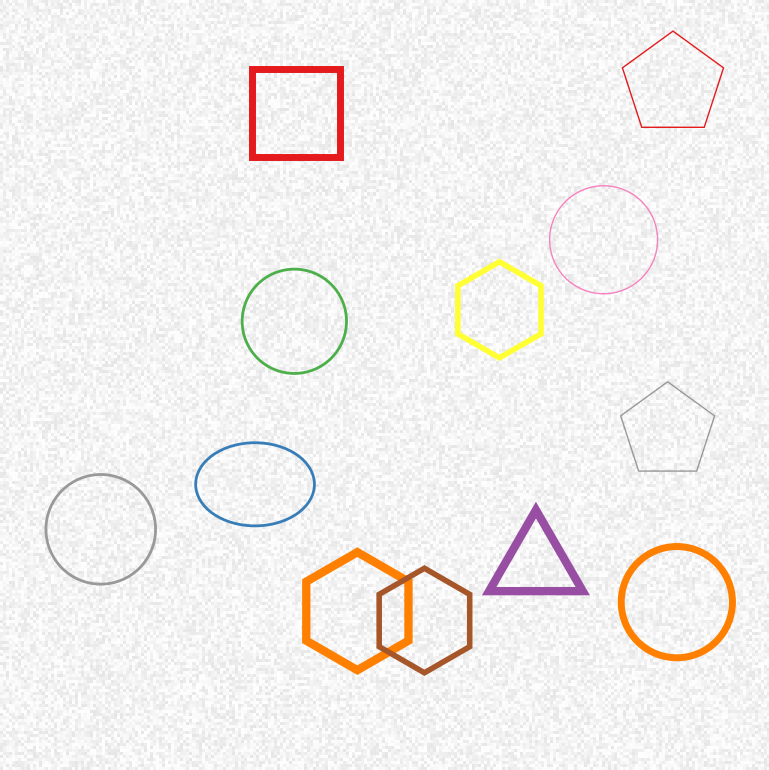[{"shape": "square", "thickness": 2.5, "radius": 0.29, "center": [0.385, 0.854]}, {"shape": "pentagon", "thickness": 0.5, "radius": 0.35, "center": [0.874, 0.891]}, {"shape": "oval", "thickness": 1, "radius": 0.39, "center": [0.331, 0.371]}, {"shape": "circle", "thickness": 1, "radius": 0.34, "center": [0.382, 0.583]}, {"shape": "triangle", "thickness": 3, "radius": 0.35, "center": [0.696, 0.267]}, {"shape": "circle", "thickness": 2.5, "radius": 0.36, "center": [0.879, 0.218]}, {"shape": "hexagon", "thickness": 3, "radius": 0.38, "center": [0.464, 0.206]}, {"shape": "hexagon", "thickness": 2, "radius": 0.31, "center": [0.649, 0.598]}, {"shape": "hexagon", "thickness": 2, "radius": 0.34, "center": [0.551, 0.194]}, {"shape": "circle", "thickness": 0.5, "radius": 0.35, "center": [0.784, 0.689]}, {"shape": "circle", "thickness": 1, "radius": 0.36, "center": [0.131, 0.313]}, {"shape": "pentagon", "thickness": 0.5, "radius": 0.32, "center": [0.867, 0.44]}]